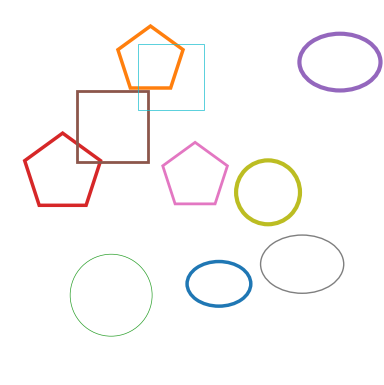[{"shape": "oval", "thickness": 2.5, "radius": 0.41, "center": [0.569, 0.263]}, {"shape": "pentagon", "thickness": 2.5, "radius": 0.44, "center": [0.391, 0.843]}, {"shape": "circle", "thickness": 0.5, "radius": 0.53, "center": [0.289, 0.233]}, {"shape": "pentagon", "thickness": 2.5, "radius": 0.52, "center": [0.163, 0.551]}, {"shape": "oval", "thickness": 3, "radius": 0.53, "center": [0.883, 0.839]}, {"shape": "square", "thickness": 2, "radius": 0.46, "center": [0.293, 0.672]}, {"shape": "pentagon", "thickness": 2, "radius": 0.44, "center": [0.507, 0.542]}, {"shape": "oval", "thickness": 1, "radius": 0.54, "center": [0.785, 0.314]}, {"shape": "circle", "thickness": 3, "radius": 0.41, "center": [0.696, 0.5]}, {"shape": "square", "thickness": 0.5, "radius": 0.43, "center": [0.444, 0.8]}]